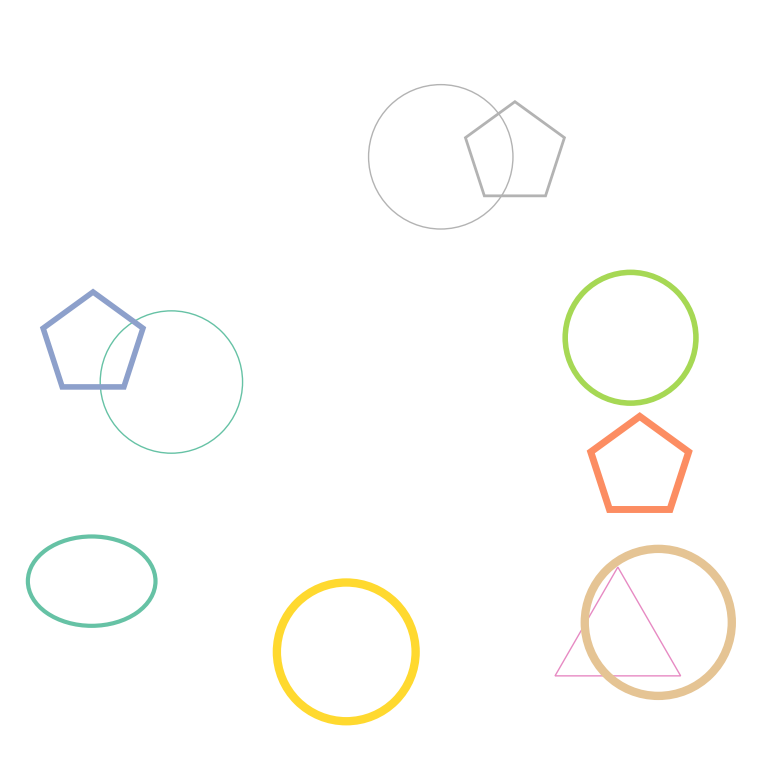[{"shape": "circle", "thickness": 0.5, "radius": 0.46, "center": [0.223, 0.504]}, {"shape": "oval", "thickness": 1.5, "radius": 0.41, "center": [0.119, 0.245]}, {"shape": "pentagon", "thickness": 2.5, "radius": 0.33, "center": [0.831, 0.392]}, {"shape": "pentagon", "thickness": 2, "radius": 0.34, "center": [0.121, 0.553]}, {"shape": "triangle", "thickness": 0.5, "radius": 0.47, "center": [0.802, 0.169]}, {"shape": "circle", "thickness": 2, "radius": 0.42, "center": [0.819, 0.561]}, {"shape": "circle", "thickness": 3, "radius": 0.45, "center": [0.45, 0.153]}, {"shape": "circle", "thickness": 3, "radius": 0.48, "center": [0.855, 0.192]}, {"shape": "pentagon", "thickness": 1, "radius": 0.34, "center": [0.669, 0.8]}, {"shape": "circle", "thickness": 0.5, "radius": 0.47, "center": [0.572, 0.796]}]